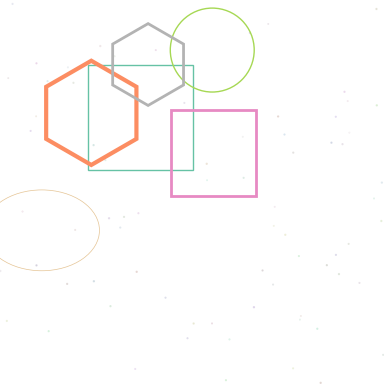[{"shape": "square", "thickness": 1, "radius": 0.68, "center": [0.365, 0.694]}, {"shape": "hexagon", "thickness": 3, "radius": 0.68, "center": [0.237, 0.707]}, {"shape": "square", "thickness": 2, "radius": 0.55, "center": [0.554, 0.602]}, {"shape": "circle", "thickness": 1, "radius": 0.54, "center": [0.551, 0.87]}, {"shape": "oval", "thickness": 0.5, "radius": 0.75, "center": [0.108, 0.402]}, {"shape": "hexagon", "thickness": 2, "radius": 0.53, "center": [0.385, 0.832]}]